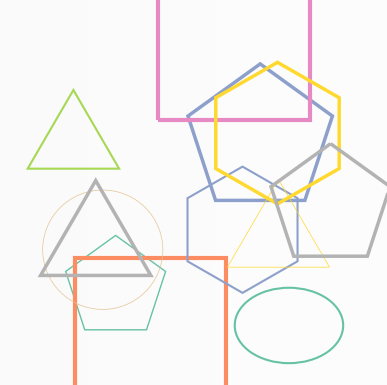[{"shape": "pentagon", "thickness": 1, "radius": 0.68, "center": [0.298, 0.253]}, {"shape": "oval", "thickness": 1.5, "radius": 0.7, "center": [0.746, 0.155]}, {"shape": "square", "thickness": 3, "radius": 0.97, "center": [0.389, 0.137]}, {"shape": "pentagon", "thickness": 2.5, "radius": 0.98, "center": [0.672, 0.638]}, {"shape": "hexagon", "thickness": 1.5, "radius": 0.82, "center": [0.626, 0.403]}, {"shape": "square", "thickness": 3, "radius": 0.98, "center": [0.604, 0.884]}, {"shape": "triangle", "thickness": 1.5, "radius": 0.68, "center": [0.189, 0.63]}, {"shape": "triangle", "thickness": 0.5, "radius": 0.76, "center": [0.719, 0.382]}, {"shape": "hexagon", "thickness": 2.5, "radius": 0.92, "center": [0.716, 0.654]}, {"shape": "circle", "thickness": 0.5, "radius": 0.78, "center": [0.265, 0.351]}, {"shape": "triangle", "thickness": 2.5, "radius": 0.82, "center": [0.247, 0.367]}, {"shape": "pentagon", "thickness": 2.5, "radius": 0.81, "center": [0.853, 0.465]}]